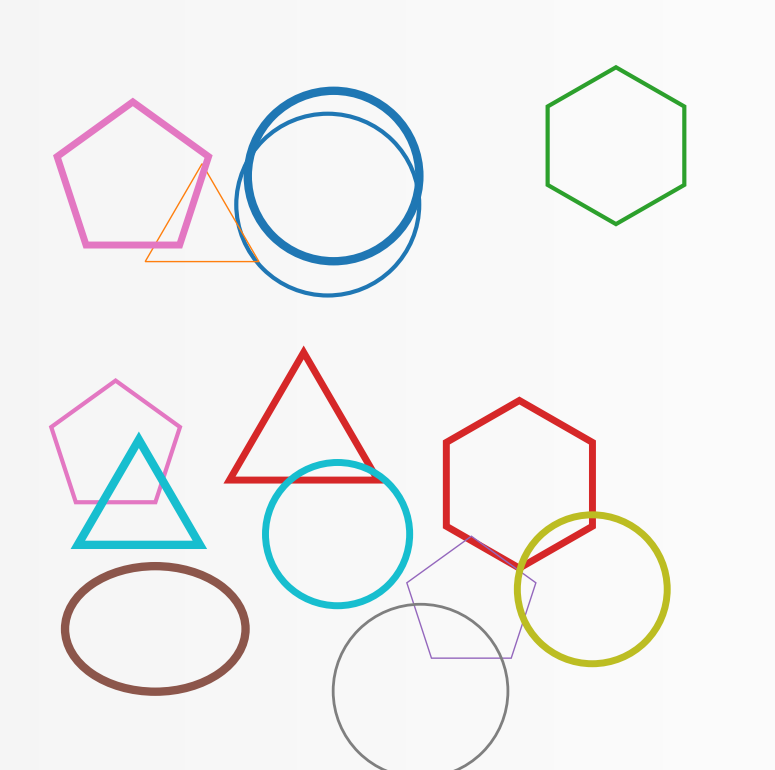[{"shape": "circle", "thickness": 3, "radius": 0.55, "center": [0.43, 0.771]}, {"shape": "circle", "thickness": 1.5, "radius": 0.59, "center": [0.423, 0.734]}, {"shape": "triangle", "thickness": 0.5, "radius": 0.42, "center": [0.261, 0.703]}, {"shape": "hexagon", "thickness": 1.5, "radius": 0.51, "center": [0.795, 0.811]}, {"shape": "hexagon", "thickness": 2.5, "radius": 0.54, "center": [0.67, 0.371]}, {"shape": "triangle", "thickness": 2.5, "radius": 0.55, "center": [0.392, 0.432]}, {"shape": "pentagon", "thickness": 0.5, "radius": 0.44, "center": [0.608, 0.216]}, {"shape": "oval", "thickness": 3, "radius": 0.58, "center": [0.2, 0.183]}, {"shape": "pentagon", "thickness": 2.5, "radius": 0.51, "center": [0.171, 0.765]}, {"shape": "pentagon", "thickness": 1.5, "radius": 0.44, "center": [0.149, 0.418]}, {"shape": "circle", "thickness": 1, "radius": 0.56, "center": [0.543, 0.102]}, {"shape": "circle", "thickness": 2.5, "radius": 0.48, "center": [0.764, 0.235]}, {"shape": "triangle", "thickness": 3, "radius": 0.45, "center": [0.179, 0.338]}, {"shape": "circle", "thickness": 2.5, "radius": 0.47, "center": [0.436, 0.306]}]